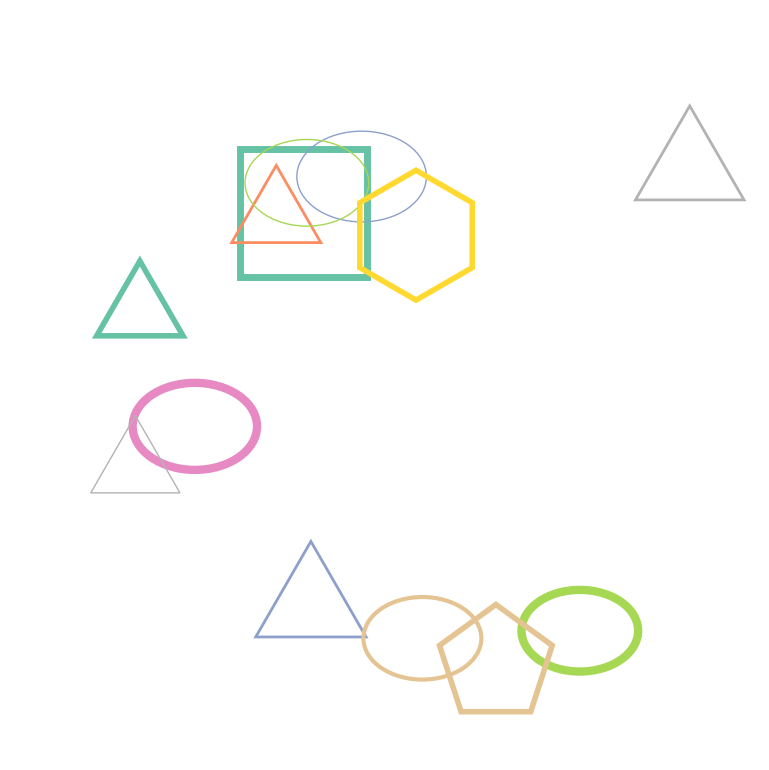[{"shape": "triangle", "thickness": 2, "radius": 0.32, "center": [0.182, 0.596]}, {"shape": "square", "thickness": 2.5, "radius": 0.41, "center": [0.394, 0.723]}, {"shape": "triangle", "thickness": 1, "radius": 0.33, "center": [0.359, 0.718]}, {"shape": "triangle", "thickness": 1, "radius": 0.41, "center": [0.404, 0.214]}, {"shape": "oval", "thickness": 0.5, "radius": 0.42, "center": [0.47, 0.771]}, {"shape": "oval", "thickness": 3, "radius": 0.4, "center": [0.253, 0.446]}, {"shape": "oval", "thickness": 0.5, "radius": 0.4, "center": [0.399, 0.763]}, {"shape": "oval", "thickness": 3, "radius": 0.38, "center": [0.753, 0.181]}, {"shape": "hexagon", "thickness": 2, "radius": 0.42, "center": [0.54, 0.695]}, {"shape": "oval", "thickness": 1.5, "radius": 0.38, "center": [0.549, 0.171]}, {"shape": "pentagon", "thickness": 2, "radius": 0.38, "center": [0.644, 0.138]}, {"shape": "triangle", "thickness": 0.5, "radius": 0.33, "center": [0.176, 0.393]}, {"shape": "triangle", "thickness": 1, "radius": 0.41, "center": [0.896, 0.781]}]